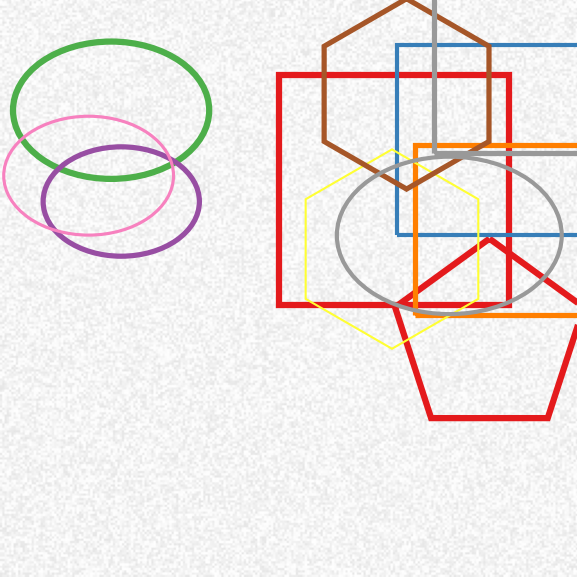[{"shape": "square", "thickness": 3, "radius": 1.0, "center": [0.683, 0.67]}, {"shape": "pentagon", "thickness": 3, "radius": 0.86, "center": [0.847, 0.414]}, {"shape": "square", "thickness": 2, "radius": 0.82, "center": [0.851, 0.757]}, {"shape": "oval", "thickness": 3, "radius": 0.85, "center": [0.192, 0.808]}, {"shape": "oval", "thickness": 2.5, "radius": 0.68, "center": [0.21, 0.65]}, {"shape": "square", "thickness": 2.5, "radius": 0.74, "center": [0.866, 0.601]}, {"shape": "hexagon", "thickness": 1, "radius": 0.86, "center": [0.679, 0.568]}, {"shape": "hexagon", "thickness": 2.5, "radius": 0.82, "center": [0.704, 0.837]}, {"shape": "oval", "thickness": 1.5, "radius": 0.74, "center": [0.153, 0.695]}, {"shape": "oval", "thickness": 2, "radius": 0.97, "center": [0.778, 0.592]}, {"shape": "square", "thickness": 2.5, "radius": 0.7, "center": [0.891, 0.874]}]